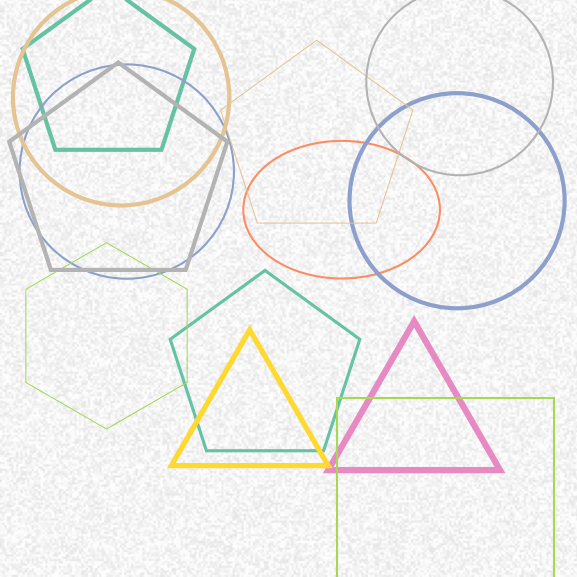[{"shape": "pentagon", "thickness": 1.5, "radius": 0.86, "center": [0.459, 0.358]}, {"shape": "pentagon", "thickness": 2, "radius": 0.78, "center": [0.188, 0.866]}, {"shape": "oval", "thickness": 1, "radius": 0.85, "center": [0.592, 0.636]}, {"shape": "circle", "thickness": 1, "radius": 0.93, "center": [0.22, 0.702]}, {"shape": "circle", "thickness": 2, "radius": 0.93, "center": [0.791, 0.652]}, {"shape": "triangle", "thickness": 3, "radius": 0.86, "center": [0.717, 0.271]}, {"shape": "hexagon", "thickness": 0.5, "radius": 0.81, "center": [0.184, 0.418]}, {"shape": "square", "thickness": 1, "radius": 0.94, "center": [0.771, 0.122]}, {"shape": "triangle", "thickness": 2.5, "radius": 0.78, "center": [0.432, 0.271]}, {"shape": "circle", "thickness": 2, "radius": 0.94, "center": [0.21, 0.831]}, {"shape": "pentagon", "thickness": 0.5, "radius": 0.88, "center": [0.548, 0.754]}, {"shape": "pentagon", "thickness": 2, "radius": 0.99, "center": [0.205, 0.692]}, {"shape": "circle", "thickness": 1, "radius": 0.81, "center": [0.796, 0.857]}]